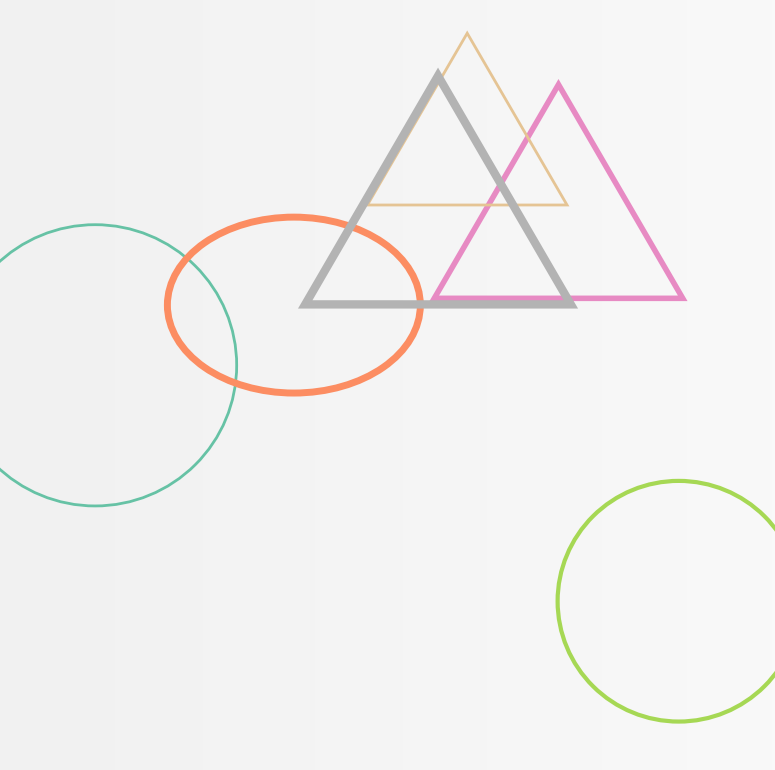[{"shape": "circle", "thickness": 1, "radius": 0.91, "center": [0.123, 0.526]}, {"shape": "oval", "thickness": 2.5, "radius": 0.82, "center": [0.379, 0.604]}, {"shape": "triangle", "thickness": 2, "radius": 0.93, "center": [0.721, 0.705]}, {"shape": "circle", "thickness": 1.5, "radius": 0.78, "center": [0.876, 0.219]}, {"shape": "triangle", "thickness": 1, "radius": 0.74, "center": [0.603, 0.808]}, {"shape": "triangle", "thickness": 3, "radius": 0.99, "center": [0.565, 0.704]}]